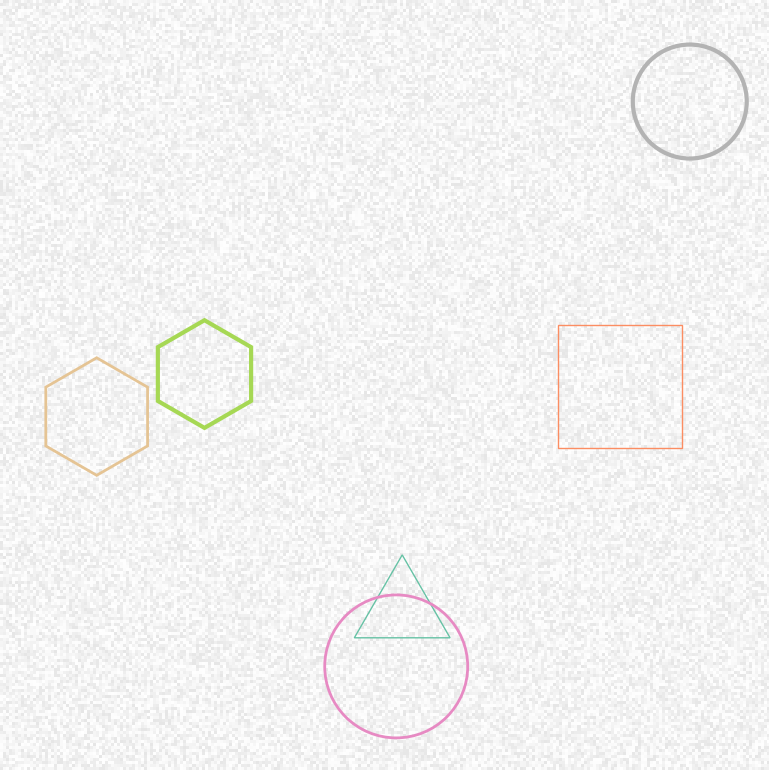[{"shape": "triangle", "thickness": 0.5, "radius": 0.36, "center": [0.522, 0.208]}, {"shape": "square", "thickness": 0.5, "radius": 0.4, "center": [0.806, 0.498]}, {"shape": "circle", "thickness": 1, "radius": 0.46, "center": [0.515, 0.135]}, {"shape": "hexagon", "thickness": 1.5, "radius": 0.35, "center": [0.266, 0.514]}, {"shape": "hexagon", "thickness": 1, "radius": 0.38, "center": [0.126, 0.459]}, {"shape": "circle", "thickness": 1.5, "radius": 0.37, "center": [0.896, 0.868]}]